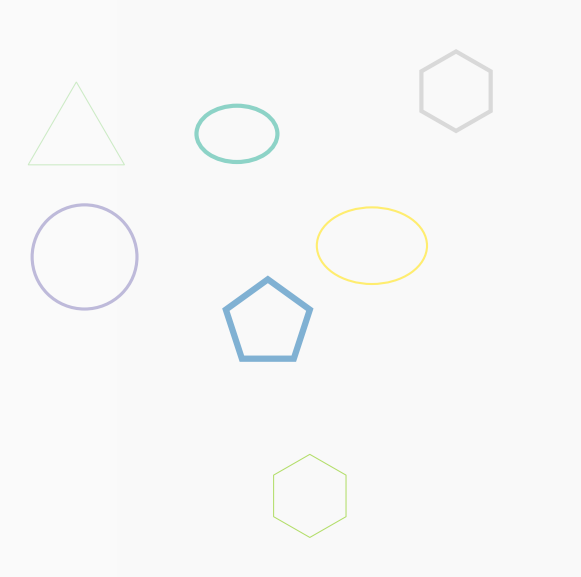[{"shape": "oval", "thickness": 2, "radius": 0.35, "center": [0.408, 0.767]}, {"shape": "circle", "thickness": 1.5, "radius": 0.45, "center": [0.145, 0.554]}, {"shape": "pentagon", "thickness": 3, "radius": 0.38, "center": [0.461, 0.439]}, {"shape": "hexagon", "thickness": 0.5, "radius": 0.36, "center": [0.533, 0.14]}, {"shape": "hexagon", "thickness": 2, "radius": 0.34, "center": [0.785, 0.841]}, {"shape": "triangle", "thickness": 0.5, "radius": 0.48, "center": [0.131, 0.762]}, {"shape": "oval", "thickness": 1, "radius": 0.47, "center": [0.64, 0.574]}]